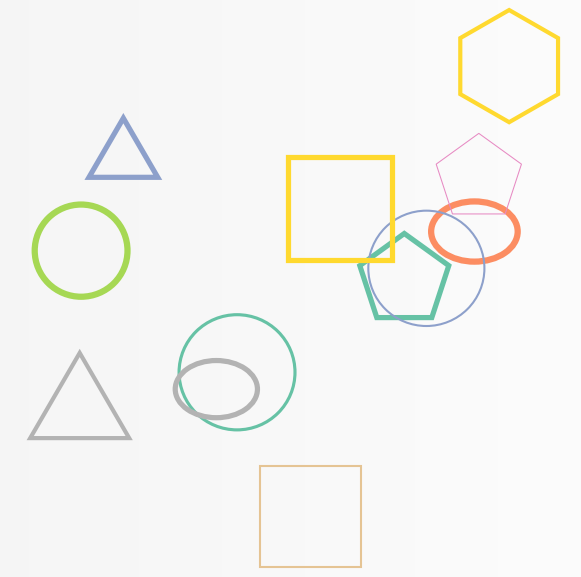[{"shape": "pentagon", "thickness": 2.5, "radius": 0.4, "center": [0.696, 0.514]}, {"shape": "circle", "thickness": 1.5, "radius": 0.5, "center": [0.408, 0.354]}, {"shape": "oval", "thickness": 3, "radius": 0.37, "center": [0.816, 0.598]}, {"shape": "triangle", "thickness": 2.5, "radius": 0.34, "center": [0.212, 0.726]}, {"shape": "circle", "thickness": 1, "radius": 0.5, "center": [0.734, 0.534]}, {"shape": "pentagon", "thickness": 0.5, "radius": 0.39, "center": [0.824, 0.691]}, {"shape": "circle", "thickness": 3, "radius": 0.4, "center": [0.14, 0.565]}, {"shape": "hexagon", "thickness": 2, "radius": 0.49, "center": [0.876, 0.885]}, {"shape": "square", "thickness": 2.5, "radius": 0.45, "center": [0.585, 0.639]}, {"shape": "square", "thickness": 1, "radius": 0.44, "center": [0.534, 0.105]}, {"shape": "oval", "thickness": 2.5, "radius": 0.35, "center": [0.372, 0.325]}, {"shape": "triangle", "thickness": 2, "radius": 0.49, "center": [0.137, 0.29]}]